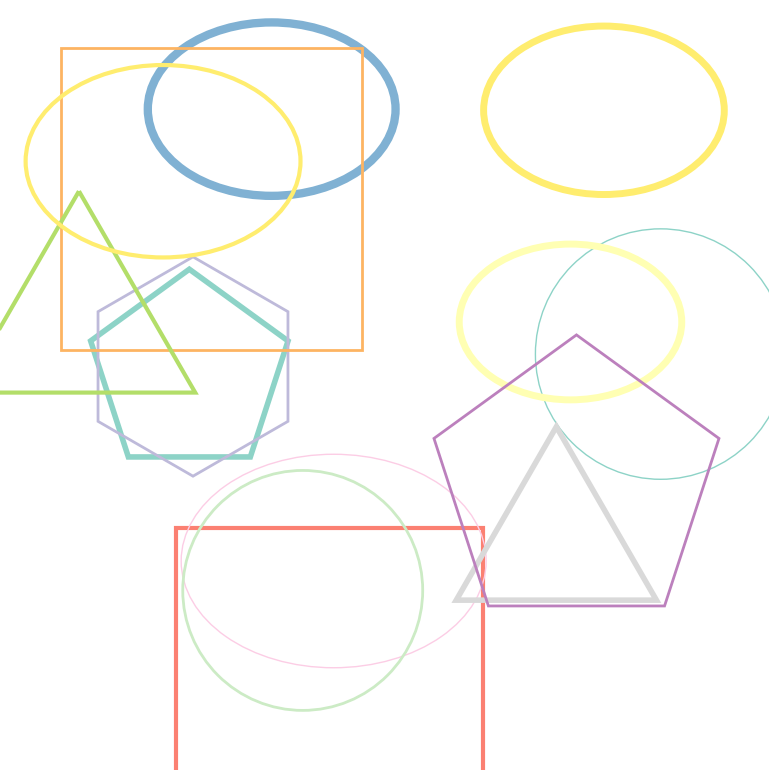[{"shape": "pentagon", "thickness": 2, "radius": 0.67, "center": [0.246, 0.516]}, {"shape": "circle", "thickness": 0.5, "radius": 0.81, "center": [0.858, 0.54]}, {"shape": "oval", "thickness": 2.5, "radius": 0.72, "center": [0.741, 0.582]}, {"shape": "hexagon", "thickness": 1, "radius": 0.71, "center": [0.251, 0.524]}, {"shape": "square", "thickness": 1.5, "radius": 1.0, "center": [0.428, 0.115]}, {"shape": "oval", "thickness": 3, "radius": 0.8, "center": [0.353, 0.858]}, {"shape": "square", "thickness": 1, "radius": 0.98, "center": [0.275, 0.741]}, {"shape": "triangle", "thickness": 1.5, "radius": 0.87, "center": [0.103, 0.577]}, {"shape": "oval", "thickness": 0.5, "radius": 0.99, "center": [0.433, 0.271]}, {"shape": "triangle", "thickness": 2, "radius": 0.75, "center": [0.723, 0.296]}, {"shape": "pentagon", "thickness": 1, "radius": 0.97, "center": [0.749, 0.37]}, {"shape": "circle", "thickness": 1, "radius": 0.78, "center": [0.393, 0.233]}, {"shape": "oval", "thickness": 1.5, "radius": 0.89, "center": [0.212, 0.791]}, {"shape": "oval", "thickness": 2.5, "radius": 0.78, "center": [0.784, 0.857]}]